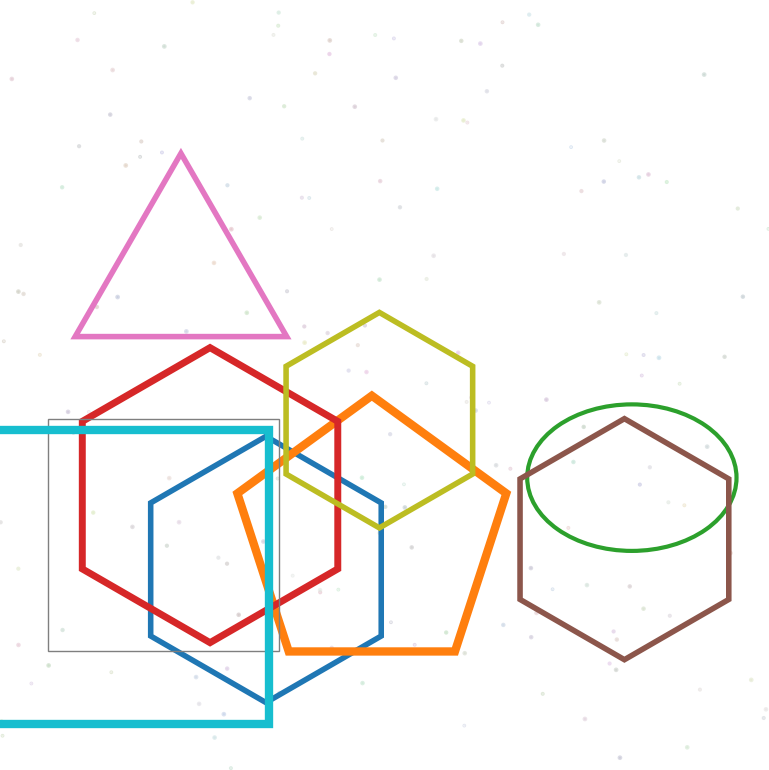[{"shape": "hexagon", "thickness": 2, "radius": 0.86, "center": [0.345, 0.26]}, {"shape": "pentagon", "thickness": 3, "radius": 0.92, "center": [0.483, 0.302]}, {"shape": "oval", "thickness": 1.5, "radius": 0.68, "center": [0.821, 0.38]}, {"shape": "hexagon", "thickness": 2.5, "radius": 0.96, "center": [0.273, 0.357]}, {"shape": "hexagon", "thickness": 2, "radius": 0.78, "center": [0.811, 0.3]}, {"shape": "triangle", "thickness": 2, "radius": 0.79, "center": [0.235, 0.642]}, {"shape": "square", "thickness": 0.5, "radius": 0.75, "center": [0.212, 0.305]}, {"shape": "hexagon", "thickness": 2, "radius": 0.7, "center": [0.493, 0.454]}, {"shape": "square", "thickness": 3, "radius": 0.96, "center": [0.158, 0.251]}]